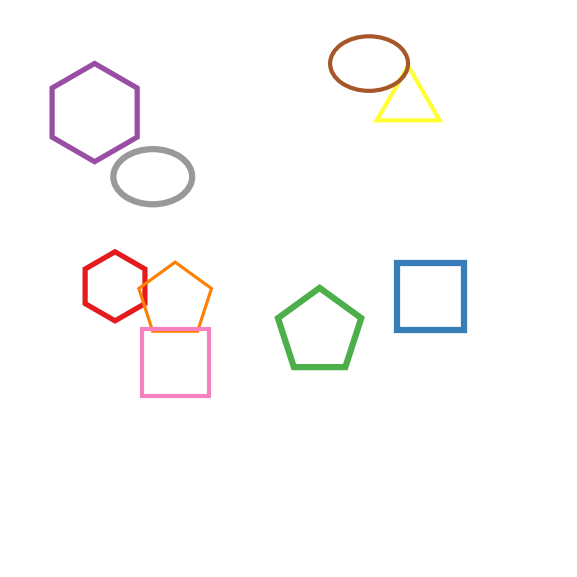[{"shape": "hexagon", "thickness": 2.5, "radius": 0.3, "center": [0.199, 0.503]}, {"shape": "square", "thickness": 3, "radius": 0.29, "center": [0.746, 0.486]}, {"shape": "pentagon", "thickness": 3, "radius": 0.38, "center": [0.553, 0.425]}, {"shape": "hexagon", "thickness": 2.5, "radius": 0.43, "center": [0.164, 0.804]}, {"shape": "pentagon", "thickness": 1.5, "radius": 0.33, "center": [0.303, 0.479]}, {"shape": "triangle", "thickness": 2, "radius": 0.31, "center": [0.707, 0.822]}, {"shape": "oval", "thickness": 2, "radius": 0.34, "center": [0.639, 0.889]}, {"shape": "square", "thickness": 2, "radius": 0.29, "center": [0.303, 0.372]}, {"shape": "oval", "thickness": 3, "radius": 0.34, "center": [0.265, 0.693]}]